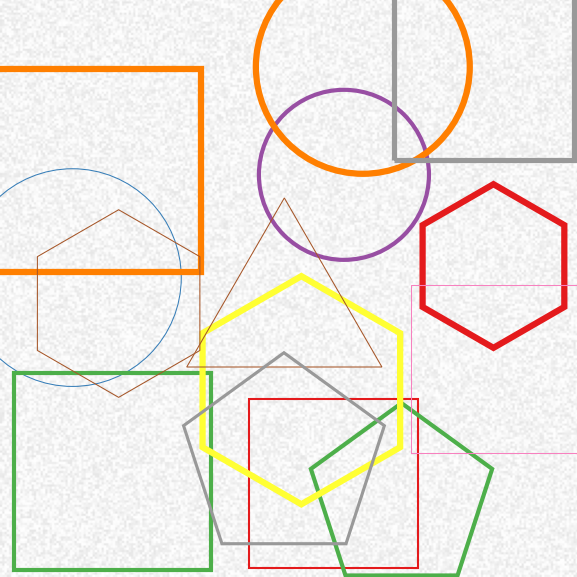[{"shape": "hexagon", "thickness": 3, "radius": 0.71, "center": [0.854, 0.538]}, {"shape": "square", "thickness": 1, "radius": 0.73, "center": [0.577, 0.162]}, {"shape": "circle", "thickness": 0.5, "radius": 0.94, "center": [0.125, 0.518]}, {"shape": "square", "thickness": 2, "radius": 0.85, "center": [0.194, 0.183]}, {"shape": "pentagon", "thickness": 2, "radius": 0.83, "center": [0.695, 0.136]}, {"shape": "circle", "thickness": 2, "radius": 0.74, "center": [0.596, 0.696]}, {"shape": "square", "thickness": 3, "radius": 0.88, "center": [0.173, 0.705]}, {"shape": "circle", "thickness": 3, "radius": 0.93, "center": [0.628, 0.883]}, {"shape": "hexagon", "thickness": 3, "radius": 0.99, "center": [0.522, 0.323]}, {"shape": "hexagon", "thickness": 0.5, "radius": 0.81, "center": [0.205, 0.474]}, {"shape": "triangle", "thickness": 0.5, "radius": 0.98, "center": [0.492, 0.461]}, {"shape": "square", "thickness": 0.5, "radius": 0.73, "center": [0.857, 0.36]}, {"shape": "square", "thickness": 2.5, "radius": 0.78, "center": [0.838, 0.878]}, {"shape": "pentagon", "thickness": 1.5, "radius": 0.91, "center": [0.492, 0.206]}]